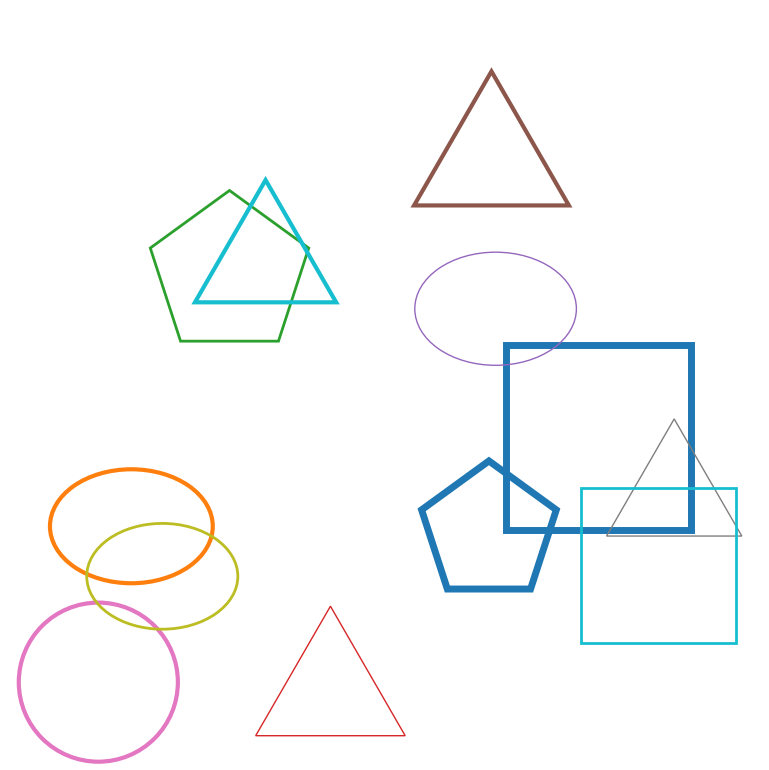[{"shape": "pentagon", "thickness": 2.5, "radius": 0.46, "center": [0.635, 0.309]}, {"shape": "square", "thickness": 2.5, "radius": 0.6, "center": [0.777, 0.432]}, {"shape": "oval", "thickness": 1.5, "radius": 0.53, "center": [0.171, 0.317]}, {"shape": "pentagon", "thickness": 1, "radius": 0.54, "center": [0.298, 0.644]}, {"shape": "triangle", "thickness": 0.5, "radius": 0.56, "center": [0.429, 0.101]}, {"shape": "oval", "thickness": 0.5, "radius": 0.52, "center": [0.644, 0.599]}, {"shape": "triangle", "thickness": 1.5, "radius": 0.58, "center": [0.638, 0.791]}, {"shape": "circle", "thickness": 1.5, "radius": 0.52, "center": [0.128, 0.114]}, {"shape": "triangle", "thickness": 0.5, "radius": 0.51, "center": [0.876, 0.355]}, {"shape": "oval", "thickness": 1, "radius": 0.49, "center": [0.211, 0.252]}, {"shape": "square", "thickness": 1, "radius": 0.5, "center": [0.856, 0.266]}, {"shape": "triangle", "thickness": 1.5, "radius": 0.53, "center": [0.345, 0.66]}]